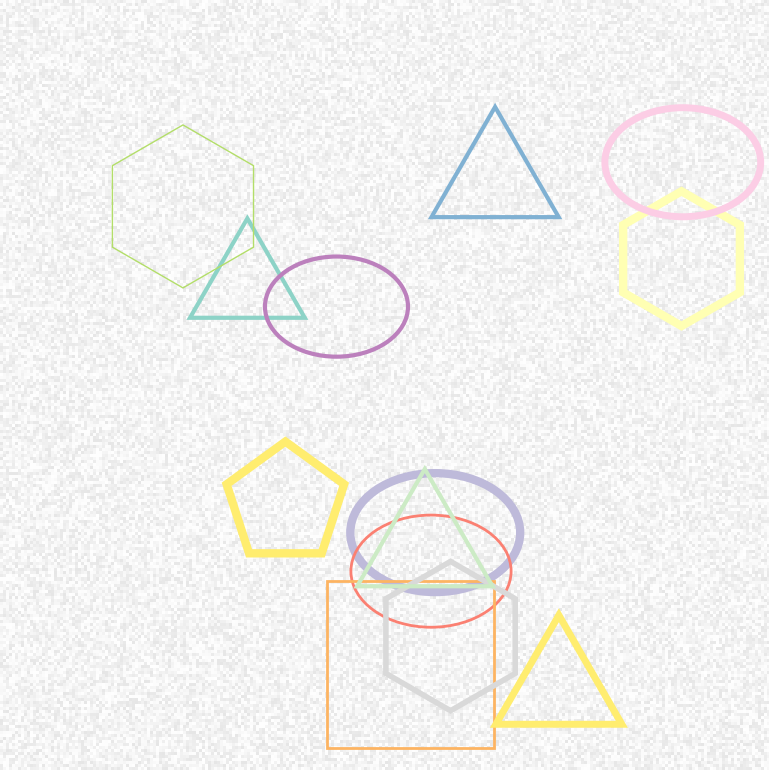[{"shape": "triangle", "thickness": 1.5, "radius": 0.43, "center": [0.321, 0.63]}, {"shape": "hexagon", "thickness": 3, "radius": 0.44, "center": [0.885, 0.664]}, {"shape": "oval", "thickness": 3, "radius": 0.55, "center": [0.565, 0.308]}, {"shape": "oval", "thickness": 1, "radius": 0.52, "center": [0.56, 0.258]}, {"shape": "triangle", "thickness": 1.5, "radius": 0.48, "center": [0.643, 0.766]}, {"shape": "square", "thickness": 1, "radius": 0.54, "center": [0.534, 0.137]}, {"shape": "hexagon", "thickness": 0.5, "radius": 0.53, "center": [0.238, 0.732]}, {"shape": "oval", "thickness": 2.5, "radius": 0.51, "center": [0.887, 0.789]}, {"shape": "hexagon", "thickness": 2, "radius": 0.48, "center": [0.585, 0.174]}, {"shape": "oval", "thickness": 1.5, "radius": 0.46, "center": [0.437, 0.602]}, {"shape": "triangle", "thickness": 1.5, "radius": 0.51, "center": [0.552, 0.289]}, {"shape": "triangle", "thickness": 2.5, "radius": 0.47, "center": [0.726, 0.107]}, {"shape": "pentagon", "thickness": 3, "radius": 0.4, "center": [0.371, 0.346]}]